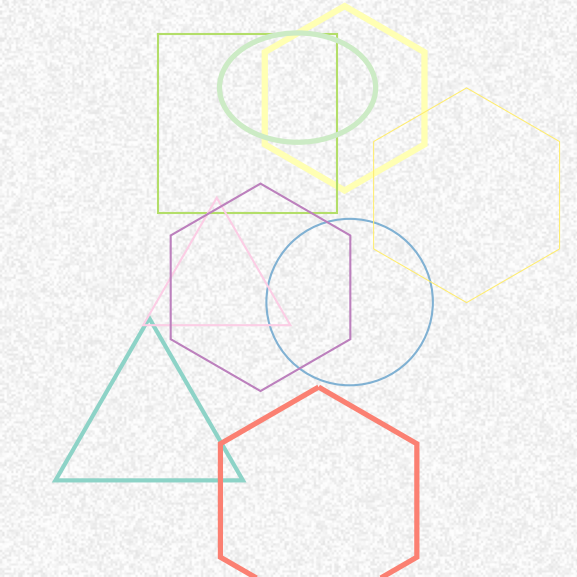[{"shape": "triangle", "thickness": 2, "radius": 0.94, "center": [0.258, 0.261]}, {"shape": "hexagon", "thickness": 3, "radius": 0.8, "center": [0.597, 0.829]}, {"shape": "hexagon", "thickness": 2.5, "radius": 0.98, "center": [0.552, 0.132]}, {"shape": "circle", "thickness": 1, "radius": 0.72, "center": [0.605, 0.476]}, {"shape": "square", "thickness": 1, "radius": 0.77, "center": [0.428, 0.786]}, {"shape": "triangle", "thickness": 1, "radius": 0.74, "center": [0.375, 0.51]}, {"shape": "hexagon", "thickness": 1, "radius": 0.9, "center": [0.451, 0.502]}, {"shape": "oval", "thickness": 2.5, "radius": 0.68, "center": [0.515, 0.847]}, {"shape": "hexagon", "thickness": 0.5, "radius": 0.93, "center": [0.808, 0.661]}]